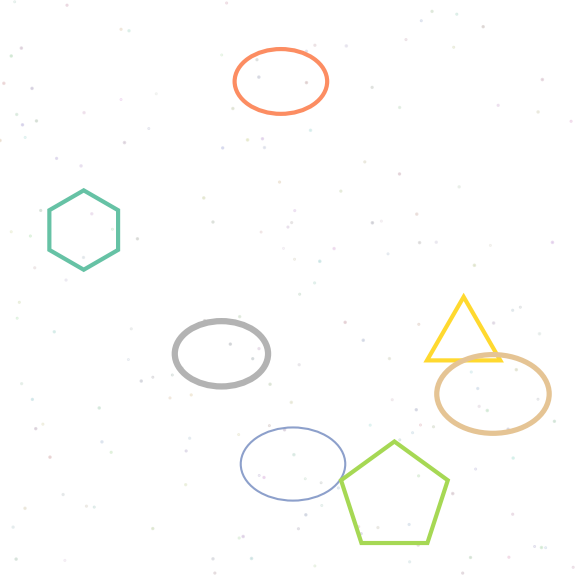[{"shape": "hexagon", "thickness": 2, "radius": 0.34, "center": [0.145, 0.601]}, {"shape": "oval", "thickness": 2, "radius": 0.4, "center": [0.486, 0.858]}, {"shape": "oval", "thickness": 1, "radius": 0.45, "center": [0.507, 0.196]}, {"shape": "pentagon", "thickness": 2, "radius": 0.49, "center": [0.683, 0.137]}, {"shape": "triangle", "thickness": 2, "radius": 0.37, "center": [0.803, 0.412]}, {"shape": "oval", "thickness": 2.5, "radius": 0.49, "center": [0.854, 0.317]}, {"shape": "oval", "thickness": 3, "radius": 0.4, "center": [0.383, 0.387]}]